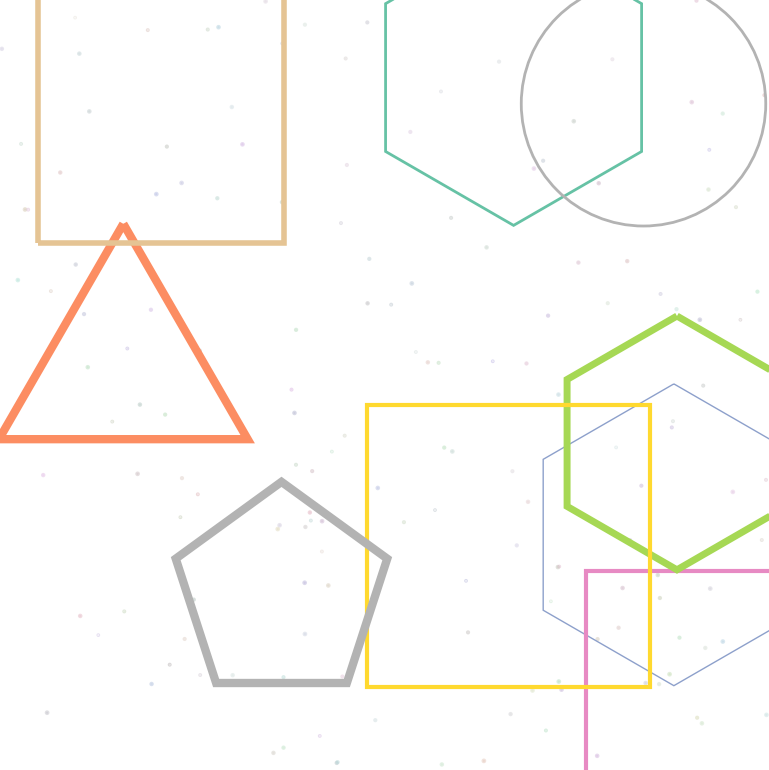[{"shape": "hexagon", "thickness": 1, "radius": 0.96, "center": [0.667, 0.899]}, {"shape": "triangle", "thickness": 3, "radius": 0.93, "center": [0.16, 0.523]}, {"shape": "hexagon", "thickness": 0.5, "radius": 0.98, "center": [0.875, 0.305]}, {"shape": "square", "thickness": 1.5, "radius": 0.67, "center": [0.895, 0.125]}, {"shape": "hexagon", "thickness": 2.5, "radius": 0.82, "center": [0.879, 0.425]}, {"shape": "square", "thickness": 1.5, "radius": 0.92, "center": [0.66, 0.291]}, {"shape": "square", "thickness": 2, "radius": 0.8, "center": [0.21, 0.845]}, {"shape": "circle", "thickness": 1, "radius": 0.79, "center": [0.836, 0.865]}, {"shape": "pentagon", "thickness": 3, "radius": 0.72, "center": [0.366, 0.23]}]